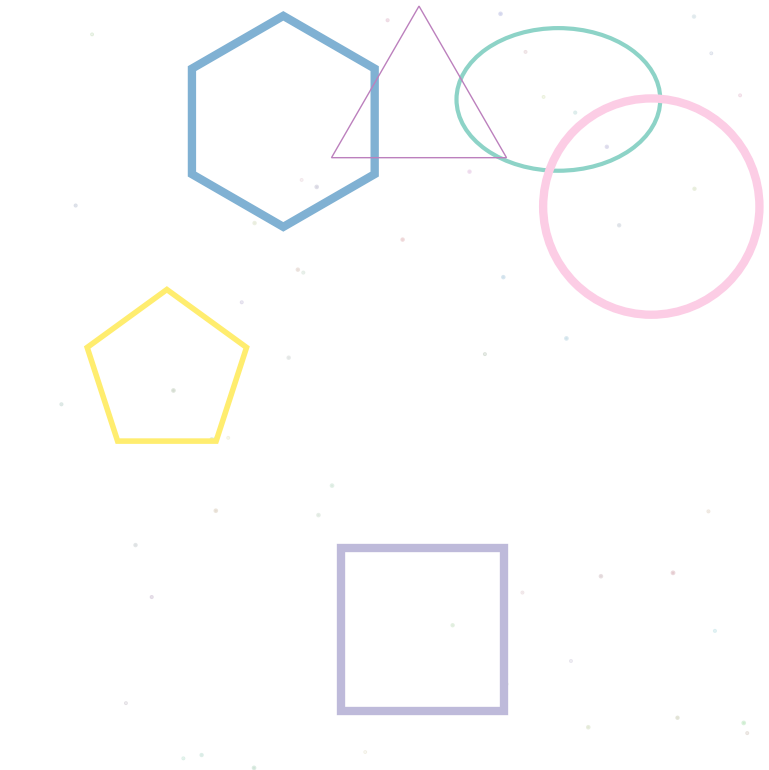[{"shape": "oval", "thickness": 1.5, "radius": 0.66, "center": [0.725, 0.871]}, {"shape": "square", "thickness": 3, "radius": 0.53, "center": [0.549, 0.182]}, {"shape": "hexagon", "thickness": 3, "radius": 0.69, "center": [0.368, 0.842]}, {"shape": "circle", "thickness": 3, "radius": 0.7, "center": [0.846, 0.732]}, {"shape": "triangle", "thickness": 0.5, "radius": 0.66, "center": [0.544, 0.861]}, {"shape": "pentagon", "thickness": 2, "radius": 0.54, "center": [0.217, 0.515]}]